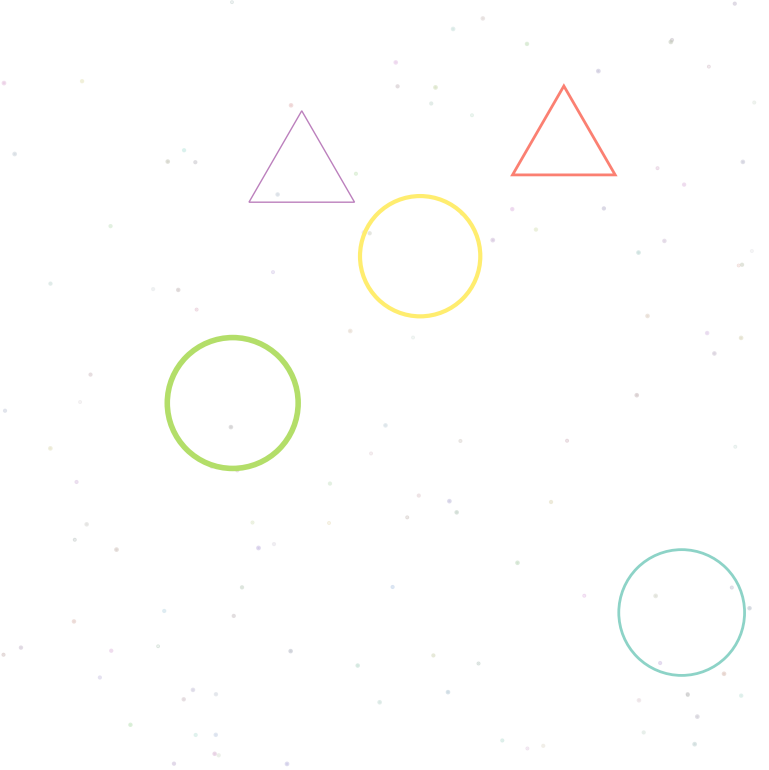[{"shape": "circle", "thickness": 1, "radius": 0.41, "center": [0.885, 0.205]}, {"shape": "triangle", "thickness": 1, "radius": 0.38, "center": [0.732, 0.811]}, {"shape": "circle", "thickness": 2, "radius": 0.42, "center": [0.302, 0.477]}, {"shape": "triangle", "thickness": 0.5, "radius": 0.4, "center": [0.392, 0.777]}, {"shape": "circle", "thickness": 1.5, "radius": 0.39, "center": [0.546, 0.667]}]